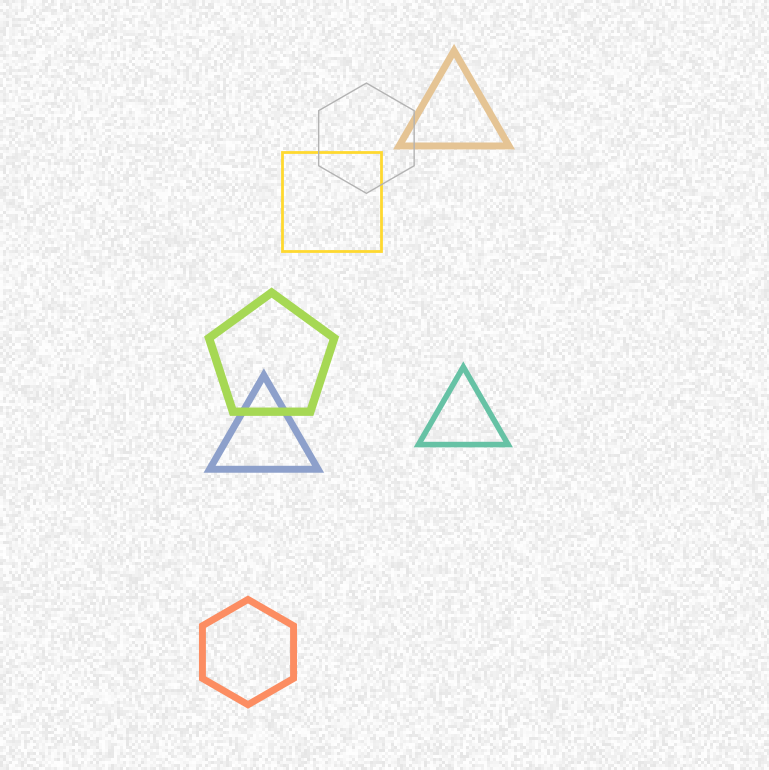[{"shape": "triangle", "thickness": 2, "radius": 0.34, "center": [0.602, 0.456]}, {"shape": "hexagon", "thickness": 2.5, "radius": 0.34, "center": [0.322, 0.153]}, {"shape": "triangle", "thickness": 2.5, "radius": 0.41, "center": [0.343, 0.431]}, {"shape": "pentagon", "thickness": 3, "radius": 0.43, "center": [0.353, 0.535]}, {"shape": "square", "thickness": 1, "radius": 0.32, "center": [0.43, 0.738]}, {"shape": "triangle", "thickness": 2.5, "radius": 0.41, "center": [0.59, 0.852]}, {"shape": "hexagon", "thickness": 0.5, "radius": 0.36, "center": [0.476, 0.821]}]